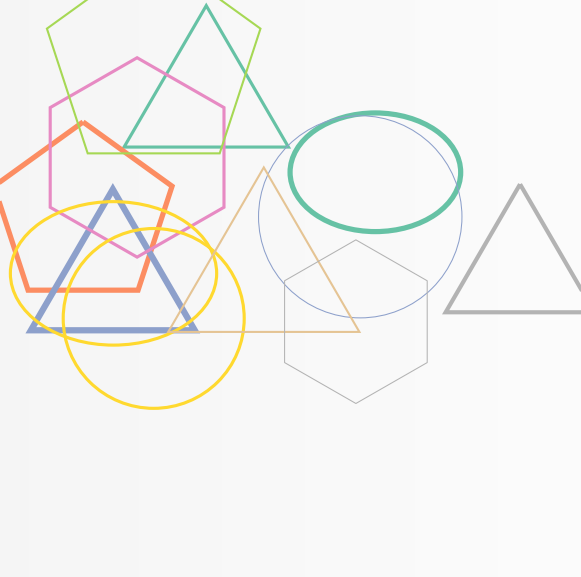[{"shape": "triangle", "thickness": 1.5, "radius": 0.82, "center": [0.355, 0.826]}, {"shape": "oval", "thickness": 2.5, "radius": 0.73, "center": [0.646, 0.701]}, {"shape": "pentagon", "thickness": 2.5, "radius": 0.81, "center": [0.143, 0.627]}, {"shape": "triangle", "thickness": 3, "radius": 0.81, "center": [0.194, 0.509]}, {"shape": "circle", "thickness": 0.5, "radius": 0.87, "center": [0.62, 0.624]}, {"shape": "hexagon", "thickness": 1.5, "radius": 0.86, "center": [0.236, 0.727]}, {"shape": "pentagon", "thickness": 1, "radius": 0.97, "center": [0.264, 0.89]}, {"shape": "circle", "thickness": 1.5, "radius": 0.78, "center": [0.264, 0.448]}, {"shape": "oval", "thickness": 1.5, "radius": 0.89, "center": [0.195, 0.526]}, {"shape": "triangle", "thickness": 1, "radius": 0.95, "center": [0.454, 0.519]}, {"shape": "hexagon", "thickness": 0.5, "radius": 0.71, "center": [0.612, 0.442]}, {"shape": "triangle", "thickness": 2, "radius": 0.74, "center": [0.895, 0.532]}]